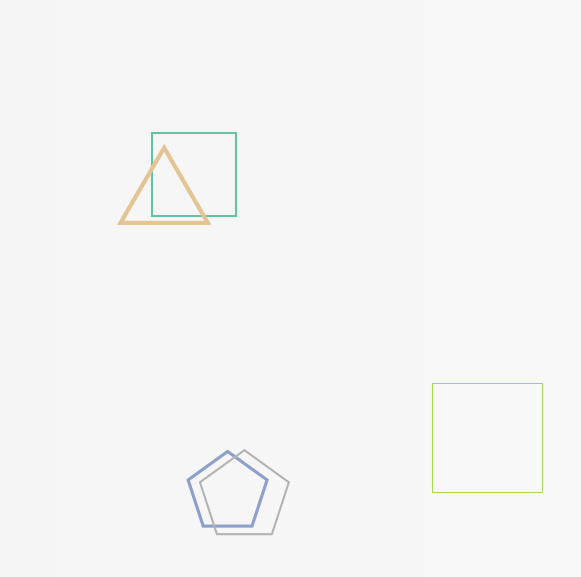[{"shape": "square", "thickness": 1, "radius": 0.36, "center": [0.334, 0.698]}, {"shape": "pentagon", "thickness": 1.5, "radius": 0.36, "center": [0.392, 0.146]}, {"shape": "square", "thickness": 0.5, "radius": 0.47, "center": [0.838, 0.242]}, {"shape": "triangle", "thickness": 2, "radius": 0.43, "center": [0.282, 0.657]}, {"shape": "pentagon", "thickness": 1, "radius": 0.4, "center": [0.42, 0.139]}]